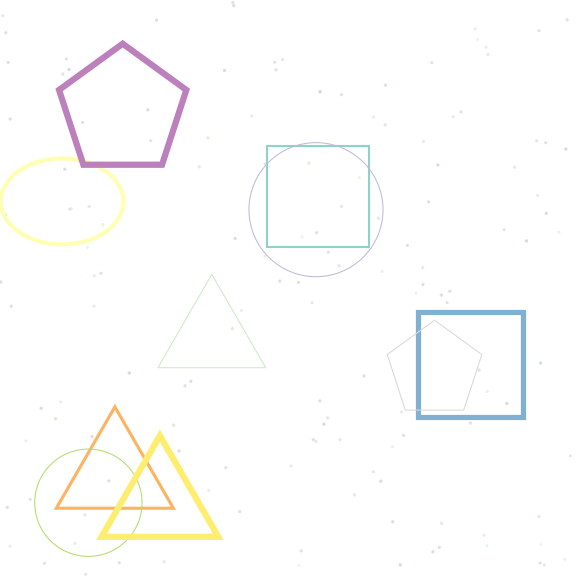[{"shape": "square", "thickness": 1, "radius": 0.44, "center": [0.551, 0.659]}, {"shape": "oval", "thickness": 2, "radius": 0.53, "center": [0.108, 0.65]}, {"shape": "circle", "thickness": 0.5, "radius": 0.58, "center": [0.547, 0.636]}, {"shape": "square", "thickness": 2.5, "radius": 0.46, "center": [0.814, 0.368]}, {"shape": "triangle", "thickness": 1.5, "radius": 0.59, "center": [0.199, 0.178]}, {"shape": "circle", "thickness": 0.5, "radius": 0.46, "center": [0.153, 0.129]}, {"shape": "pentagon", "thickness": 0.5, "radius": 0.43, "center": [0.752, 0.359]}, {"shape": "pentagon", "thickness": 3, "radius": 0.58, "center": [0.212, 0.808]}, {"shape": "triangle", "thickness": 0.5, "radius": 0.54, "center": [0.367, 0.416]}, {"shape": "triangle", "thickness": 3, "radius": 0.58, "center": [0.277, 0.128]}]